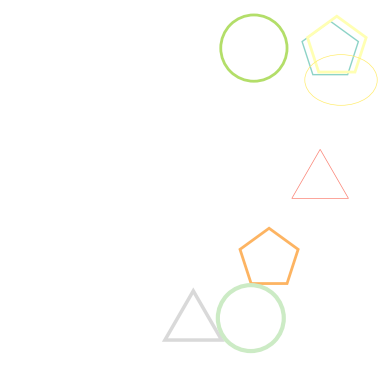[{"shape": "pentagon", "thickness": 1, "radius": 0.38, "center": [0.858, 0.868]}, {"shape": "pentagon", "thickness": 2, "radius": 0.4, "center": [0.875, 0.878]}, {"shape": "triangle", "thickness": 0.5, "radius": 0.42, "center": [0.832, 0.527]}, {"shape": "pentagon", "thickness": 2, "radius": 0.4, "center": [0.699, 0.328]}, {"shape": "circle", "thickness": 2, "radius": 0.43, "center": [0.659, 0.875]}, {"shape": "triangle", "thickness": 2.5, "radius": 0.43, "center": [0.502, 0.159]}, {"shape": "circle", "thickness": 3, "radius": 0.43, "center": [0.651, 0.174]}, {"shape": "oval", "thickness": 0.5, "radius": 0.47, "center": [0.886, 0.792]}]